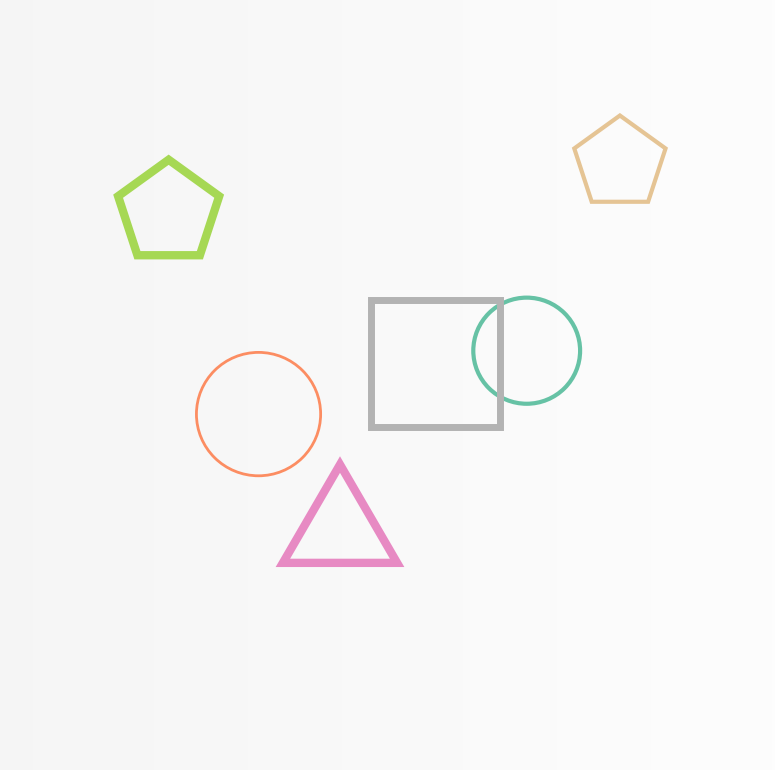[{"shape": "circle", "thickness": 1.5, "radius": 0.34, "center": [0.68, 0.545]}, {"shape": "circle", "thickness": 1, "radius": 0.4, "center": [0.334, 0.462]}, {"shape": "triangle", "thickness": 3, "radius": 0.43, "center": [0.439, 0.312]}, {"shape": "pentagon", "thickness": 3, "radius": 0.34, "center": [0.218, 0.724]}, {"shape": "pentagon", "thickness": 1.5, "radius": 0.31, "center": [0.8, 0.788]}, {"shape": "square", "thickness": 2.5, "radius": 0.41, "center": [0.562, 0.528]}]